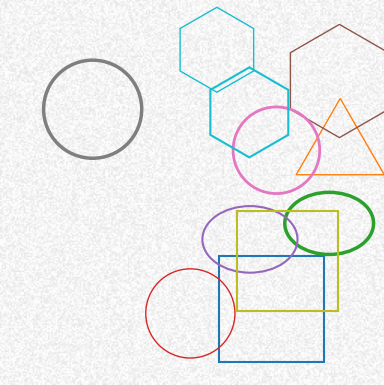[{"shape": "square", "thickness": 1.5, "radius": 0.69, "center": [0.705, 0.198]}, {"shape": "triangle", "thickness": 1, "radius": 0.66, "center": [0.884, 0.612]}, {"shape": "oval", "thickness": 2.5, "radius": 0.58, "center": [0.855, 0.42]}, {"shape": "circle", "thickness": 1, "radius": 0.58, "center": [0.494, 0.186]}, {"shape": "oval", "thickness": 1.5, "radius": 0.62, "center": [0.649, 0.378]}, {"shape": "hexagon", "thickness": 1, "radius": 0.74, "center": [0.882, 0.79]}, {"shape": "circle", "thickness": 2, "radius": 0.56, "center": [0.718, 0.61]}, {"shape": "circle", "thickness": 2.5, "radius": 0.64, "center": [0.241, 0.716]}, {"shape": "square", "thickness": 1.5, "radius": 0.65, "center": [0.746, 0.322]}, {"shape": "hexagon", "thickness": 1, "radius": 0.55, "center": [0.563, 0.871]}, {"shape": "hexagon", "thickness": 1.5, "radius": 0.58, "center": [0.648, 0.708]}]